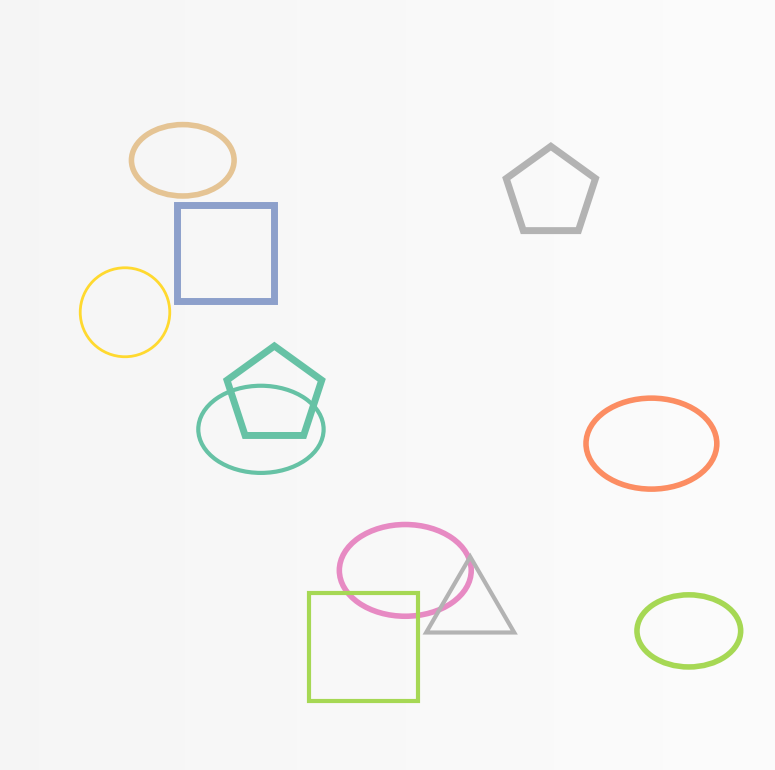[{"shape": "oval", "thickness": 1.5, "radius": 0.4, "center": [0.337, 0.442]}, {"shape": "pentagon", "thickness": 2.5, "radius": 0.32, "center": [0.354, 0.486]}, {"shape": "oval", "thickness": 2, "radius": 0.42, "center": [0.841, 0.424]}, {"shape": "square", "thickness": 2.5, "radius": 0.31, "center": [0.291, 0.671]}, {"shape": "oval", "thickness": 2, "radius": 0.43, "center": [0.523, 0.259]}, {"shape": "square", "thickness": 1.5, "radius": 0.35, "center": [0.469, 0.159]}, {"shape": "oval", "thickness": 2, "radius": 0.33, "center": [0.889, 0.181]}, {"shape": "circle", "thickness": 1, "radius": 0.29, "center": [0.161, 0.594]}, {"shape": "oval", "thickness": 2, "radius": 0.33, "center": [0.236, 0.792]}, {"shape": "triangle", "thickness": 1.5, "radius": 0.33, "center": [0.607, 0.211]}, {"shape": "pentagon", "thickness": 2.5, "radius": 0.3, "center": [0.711, 0.749]}]